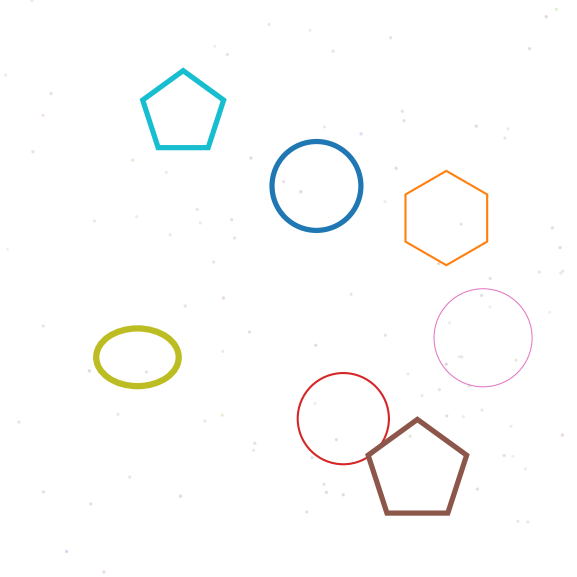[{"shape": "circle", "thickness": 2.5, "radius": 0.38, "center": [0.548, 0.677]}, {"shape": "hexagon", "thickness": 1, "radius": 0.41, "center": [0.773, 0.622]}, {"shape": "circle", "thickness": 1, "radius": 0.39, "center": [0.594, 0.274]}, {"shape": "pentagon", "thickness": 2.5, "radius": 0.45, "center": [0.723, 0.183]}, {"shape": "circle", "thickness": 0.5, "radius": 0.42, "center": [0.836, 0.414]}, {"shape": "oval", "thickness": 3, "radius": 0.36, "center": [0.238, 0.38]}, {"shape": "pentagon", "thickness": 2.5, "radius": 0.37, "center": [0.317, 0.803]}]